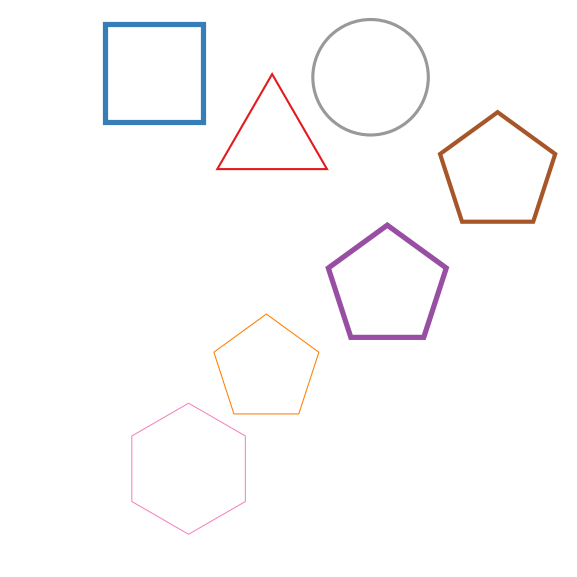[{"shape": "triangle", "thickness": 1, "radius": 0.55, "center": [0.471, 0.761]}, {"shape": "square", "thickness": 2.5, "radius": 0.43, "center": [0.267, 0.872]}, {"shape": "pentagon", "thickness": 2.5, "radius": 0.54, "center": [0.671, 0.502]}, {"shape": "pentagon", "thickness": 0.5, "radius": 0.48, "center": [0.461, 0.36]}, {"shape": "pentagon", "thickness": 2, "radius": 0.52, "center": [0.862, 0.7]}, {"shape": "hexagon", "thickness": 0.5, "radius": 0.57, "center": [0.327, 0.187]}, {"shape": "circle", "thickness": 1.5, "radius": 0.5, "center": [0.642, 0.865]}]